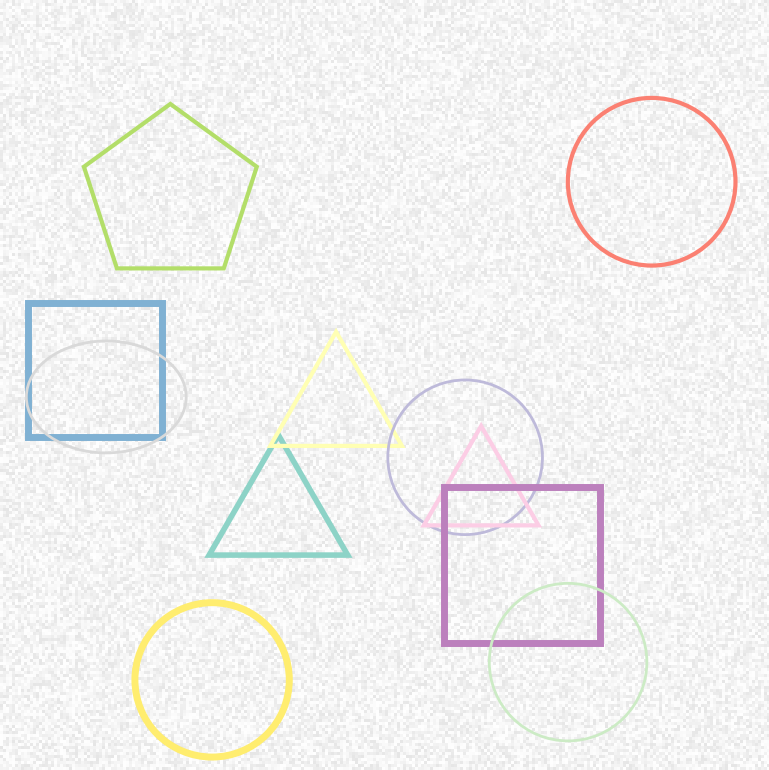[{"shape": "triangle", "thickness": 2, "radius": 0.52, "center": [0.362, 0.331]}, {"shape": "triangle", "thickness": 1.5, "radius": 0.49, "center": [0.436, 0.47]}, {"shape": "circle", "thickness": 1, "radius": 0.5, "center": [0.604, 0.406]}, {"shape": "circle", "thickness": 1.5, "radius": 0.54, "center": [0.846, 0.764]}, {"shape": "square", "thickness": 2.5, "radius": 0.43, "center": [0.123, 0.519]}, {"shape": "pentagon", "thickness": 1.5, "radius": 0.59, "center": [0.221, 0.747]}, {"shape": "triangle", "thickness": 1.5, "radius": 0.43, "center": [0.625, 0.361]}, {"shape": "oval", "thickness": 1, "radius": 0.52, "center": [0.138, 0.484]}, {"shape": "square", "thickness": 2.5, "radius": 0.51, "center": [0.678, 0.266]}, {"shape": "circle", "thickness": 1, "radius": 0.51, "center": [0.738, 0.14]}, {"shape": "circle", "thickness": 2.5, "radius": 0.5, "center": [0.275, 0.117]}]